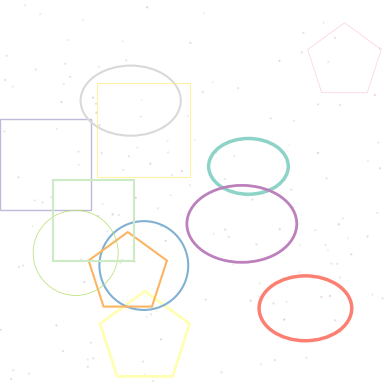[{"shape": "oval", "thickness": 2.5, "radius": 0.52, "center": [0.645, 0.568]}, {"shape": "pentagon", "thickness": 2, "radius": 0.61, "center": [0.376, 0.121]}, {"shape": "square", "thickness": 1, "radius": 0.59, "center": [0.118, 0.572]}, {"shape": "oval", "thickness": 2.5, "radius": 0.6, "center": [0.793, 0.199]}, {"shape": "circle", "thickness": 1.5, "radius": 0.58, "center": [0.374, 0.31]}, {"shape": "pentagon", "thickness": 1.5, "radius": 0.53, "center": [0.332, 0.29]}, {"shape": "circle", "thickness": 0.5, "radius": 0.55, "center": [0.197, 0.343]}, {"shape": "pentagon", "thickness": 0.5, "radius": 0.5, "center": [0.895, 0.84]}, {"shape": "oval", "thickness": 1.5, "radius": 0.65, "center": [0.339, 0.739]}, {"shape": "oval", "thickness": 2, "radius": 0.71, "center": [0.628, 0.419]}, {"shape": "square", "thickness": 1.5, "radius": 0.52, "center": [0.243, 0.428]}, {"shape": "square", "thickness": 0.5, "radius": 0.61, "center": [0.373, 0.663]}]